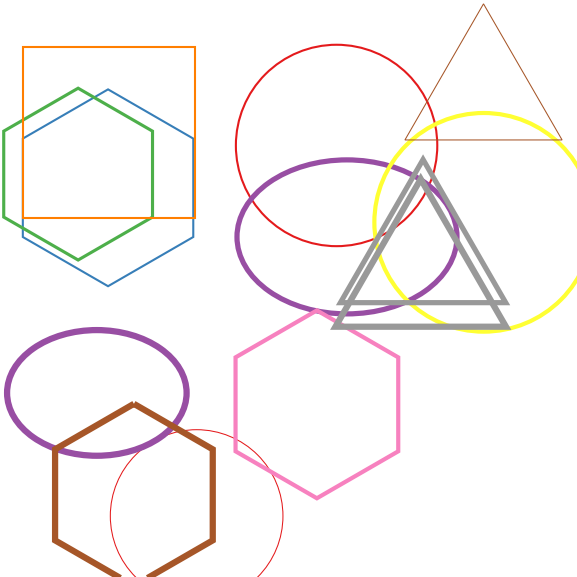[{"shape": "circle", "thickness": 0.5, "radius": 0.75, "center": [0.34, 0.106]}, {"shape": "circle", "thickness": 1, "radius": 0.87, "center": [0.583, 0.747]}, {"shape": "hexagon", "thickness": 1, "radius": 0.85, "center": [0.187, 0.674]}, {"shape": "hexagon", "thickness": 1.5, "radius": 0.74, "center": [0.135, 0.698]}, {"shape": "oval", "thickness": 3, "radius": 0.78, "center": [0.168, 0.319]}, {"shape": "oval", "thickness": 2.5, "radius": 0.95, "center": [0.601, 0.589]}, {"shape": "square", "thickness": 1, "radius": 0.74, "center": [0.189, 0.77]}, {"shape": "circle", "thickness": 2, "radius": 0.95, "center": [0.838, 0.614]}, {"shape": "triangle", "thickness": 0.5, "radius": 0.79, "center": [0.837, 0.835]}, {"shape": "hexagon", "thickness": 3, "radius": 0.79, "center": [0.232, 0.142]}, {"shape": "hexagon", "thickness": 2, "radius": 0.81, "center": [0.549, 0.299]}, {"shape": "triangle", "thickness": 3, "radius": 0.85, "center": [0.729, 0.519]}, {"shape": "triangle", "thickness": 2.5, "radius": 0.83, "center": [0.733, 0.558]}]